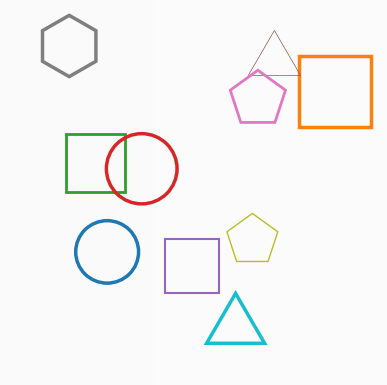[{"shape": "circle", "thickness": 2.5, "radius": 0.41, "center": [0.277, 0.346]}, {"shape": "square", "thickness": 2.5, "radius": 0.46, "center": [0.865, 0.762]}, {"shape": "square", "thickness": 2, "radius": 0.38, "center": [0.247, 0.578]}, {"shape": "circle", "thickness": 2.5, "radius": 0.46, "center": [0.366, 0.562]}, {"shape": "square", "thickness": 1.5, "radius": 0.35, "center": [0.495, 0.31]}, {"shape": "triangle", "thickness": 0.5, "radius": 0.39, "center": [0.708, 0.843]}, {"shape": "pentagon", "thickness": 2, "radius": 0.37, "center": [0.666, 0.743]}, {"shape": "hexagon", "thickness": 2.5, "radius": 0.4, "center": [0.179, 0.881]}, {"shape": "pentagon", "thickness": 1, "radius": 0.34, "center": [0.651, 0.377]}, {"shape": "triangle", "thickness": 2.5, "radius": 0.43, "center": [0.608, 0.152]}]